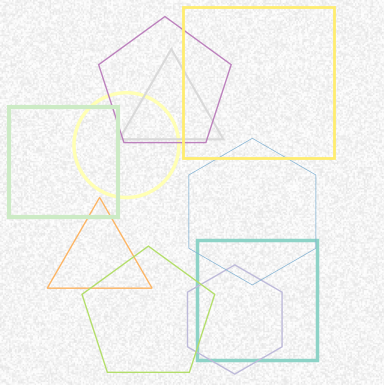[{"shape": "square", "thickness": 2.5, "radius": 0.78, "center": [0.668, 0.22]}, {"shape": "circle", "thickness": 2.5, "radius": 0.68, "center": [0.328, 0.623]}, {"shape": "hexagon", "thickness": 1, "radius": 0.71, "center": [0.61, 0.17]}, {"shape": "hexagon", "thickness": 0.5, "radius": 0.95, "center": [0.655, 0.45]}, {"shape": "triangle", "thickness": 1, "radius": 0.79, "center": [0.259, 0.33]}, {"shape": "pentagon", "thickness": 1, "radius": 0.91, "center": [0.385, 0.179]}, {"shape": "triangle", "thickness": 1.5, "radius": 0.78, "center": [0.445, 0.716]}, {"shape": "pentagon", "thickness": 1, "radius": 0.9, "center": [0.428, 0.776]}, {"shape": "square", "thickness": 3, "radius": 0.71, "center": [0.164, 0.579]}, {"shape": "square", "thickness": 2, "radius": 0.98, "center": [0.672, 0.785]}]